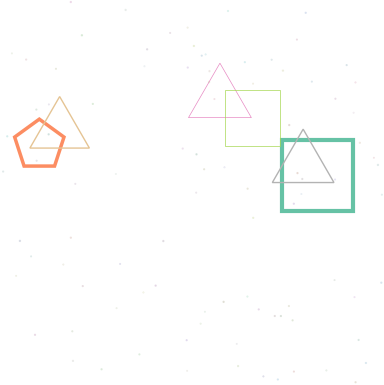[{"shape": "square", "thickness": 3, "radius": 0.46, "center": [0.824, 0.544]}, {"shape": "pentagon", "thickness": 2.5, "radius": 0.34, "center": [0.102, 0.623]}, {"shape": "triangle", "thickness": 0.5, "radius": 0.47, "center": [0.571, 0.742]}, {"shape": "square", "thickness": 0.5, "radius": 0.36, "center": [0.656, 0.694]}, {"shape": "triangle", "thickness": 1, "radius": 0.45, "center": [0.155, 0.66]}, {"shape": "triangle", "thickness": 1, "radius": 0.46, "center": [0.787, 0.572]}]